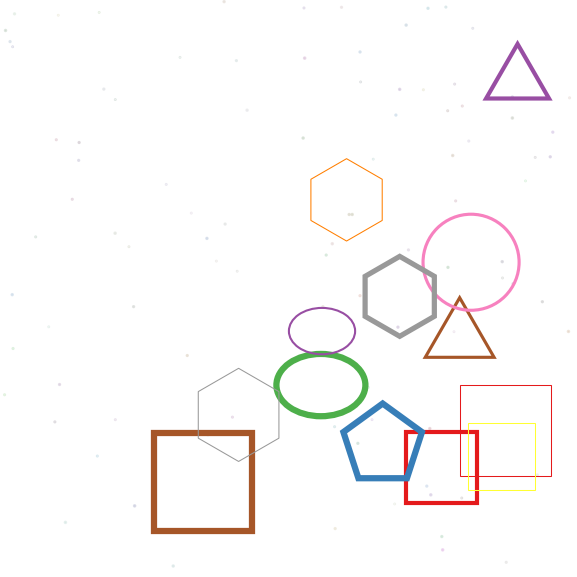[{"shape": "square", "thickness": 0.5, "radius": 0.39, "center": [0.876, 0.253]}, {"shape": "square", "thickness": 2, "radius": 0.31, "center": [0.765, 0.189]}, {"shape": "pentagon", "thickness": 3, "radius": 0.36, "center": [0.663, 0.229]}, {"shape": "oval", "thickness": 3, "radius": 0.39, "center": [0.556, 0.332]}, {"shape": "oval", "thickness": 1, "radius": 0.29, "center": [0.558, 0.426]}, {"shape": "triangle", "thickness": 2, "radius": 0.31, "center": [0.896, 0.86]}, {"shape": "hexagon", "thickness": 0.5, "radius": 0.36, "center": [0.6, 0.653]}, {"shape": "square", "thickness": 0.5, "radius": 0.29, "center": [0.869, 0.208]}, {"shape": "triangle", "thickness": 1.5, "radius": 0.34, "center": [0.796, 0.415]}, {"shape": "square", "thickness": 3, "radius": 0.42, "center": [0.351, 0.165]}, {"shape": "circle", "thickness": 1.5, "radius": 0.42, "center": [0.816, 0.545]}, {"shape": "hexagon", "thickness": 2.5, "radius": 0.35, "center": [0.692, 0.486]}, {"shape": "hexagon", "thickness": 0.5, "radius": 0.4, "center": [0.413, 0.281]}]